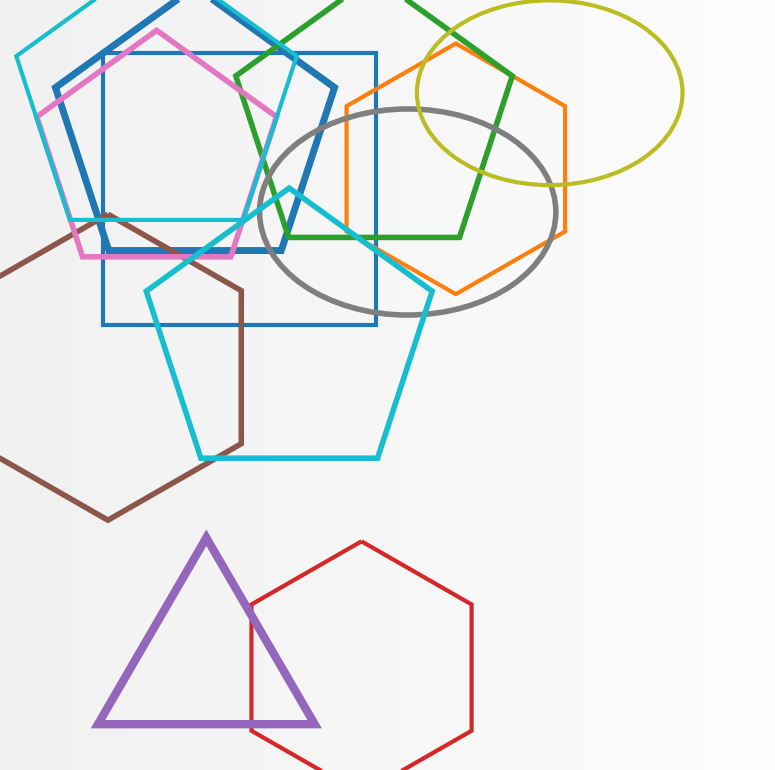[{"shape": "pentagon", "thickness": 2.5, "radius": 0.95, "center": [0.252, 0.828]}, {"shape": "square", "thickness": 1.5, "radius": 0.88, "center": [0.309, 0.755]}, {"shape": "hexagon", "thickness": 1.5, "radius": 0.81, "center": [0.588, 0.781]}, {"shape": "pentagon", "thickness": 2, "radius": 0.94, "center": [0.483, 0.843]}, {"shape": "hexagon", "thickness": 1.5, "radius": 0.82, "center": [0.466, 0.133]}, {"shape": "triangle", "thickness": 3, "radius": 0.81, "center": [0.266, 0.14]}, {"shape": "hexagon", "thickness": 2, "radius": 0.99, "center": [0.139, 0.523]}, {"shape": "pentagon", "thickness": 2, "radius": 0.81, "center": [0.202, 0.798]}, {"shape": "oval", "thickness": 2, "radius": 0.96, "center": [0.526, 0.725]}, {"shape": "oval", "thickness": 1.5, "radius": 0.86, "center": [0.709, 0.88]}, {"shape": "pentagon", "thickness": 1.5, "radius": 0.95, "center": [0.202, 0.868]}, {"shape": "pentagon", "thickness": 2, "radius": 0.97, "center": [0.373, 0.562]}]